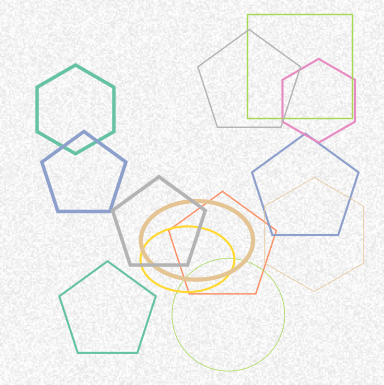[{"shape": "hexagon", "thickness": 2.5, "radius": 0.58, "center": [0.196, 0.716]}, {"shape": "pentagon", "thickness": 1.5, "radius": 0.66, "center": [0.279, 0.19]}, {"shape": "pentagon", "thickness": 1, "radius": 0.74, "center": [0.578, 0.356]}, {"shape": "pentagon", "thickness": 2.5, "radius": 0.57, "center": [0.218, 0.544]}, {"shape": "pentagon", "thickness": 1.5, "radius": 0.73, "center": [0.793, 0.507]}, {"shape": "hexagon", "thickness": 1.5, "radius": 0.54, "center": [0.828, 0.738]}, {"shape": "circle", "thickness": 0.5, "radius": 0.73, "center": [0.593, 0.182]}, {"shape": "square", "thickness": 1, "radius": 0.68, "center": [0.778, 0.83]}, {"shape": "oval", "thickness": 1.5, "radius": 0.61, "center": [0.487, 0.327]}, {"shape": "hexagon", "thickness": 0.5, "radius": 0.74, "center": [0.816, 0.391]}, {"shape": "oval", "thickness": 3, "radius": 0.73, "center": [0.512, 0.376]}, {"shape": "pentagon", "thickness": 2.5, "radius": 0.63, "center": [0.413, 0.414]}, {"shape": "pentagon", "thickness": 1, "radius": 0.7, "center": [0.647, 0.783]}]